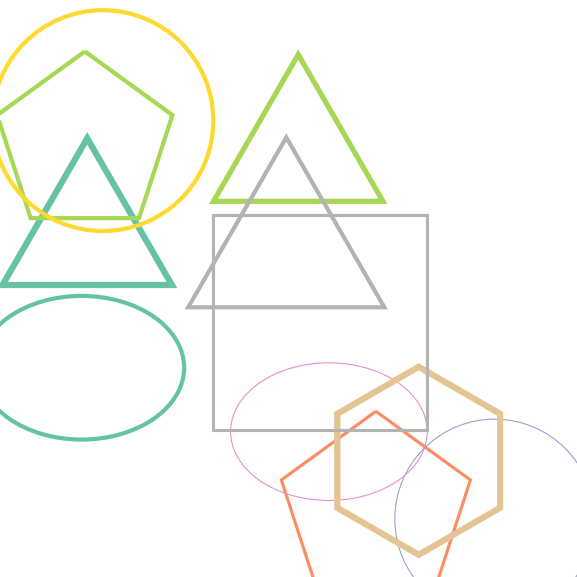[{"shape": "oval", "thickness": 2, "radius": 0.89, "center": [0.141, 0.362]}, {"shape": "triangle", "thickness": 3, "radius": 0.85, "center": [0.151, 0.59]}, {"shape": "pentagon", "thickness": 1.5, "radius": 0.86, "center": [0.651, 0.115]}, {"shape": "circle", "thickness": 0.5, "radius": 0.86, "center": [0.856, 0.1]}, {"shape": "oval", "thickness": 0.5, "radius": 0.85, "center": [0.57, 0.252]}, {"shape": "triangle", "thickness": 2.5, "radius": 0.85, "center": [0.516, 0.735]}, {"shape": "pentagon", "thickness": 2, "radius": 0.8, "center": [0.147, 0.751]}, {"shape": "circle", "thickness": 2, "radius": 0.96, "center": [0.178, 0.79]}, {"shape": "hexagon", "thickness": 3, "radius": 0.81, "center": [0.725, 0.201]}, {"shape": "triangle", "thickness": 2, "radius": 0.98, "center": [0.496, 0.565]}, {"shape": "square", "thickness": 1.5, "radius": 0.93, "center": [0.554, 0.44]}]